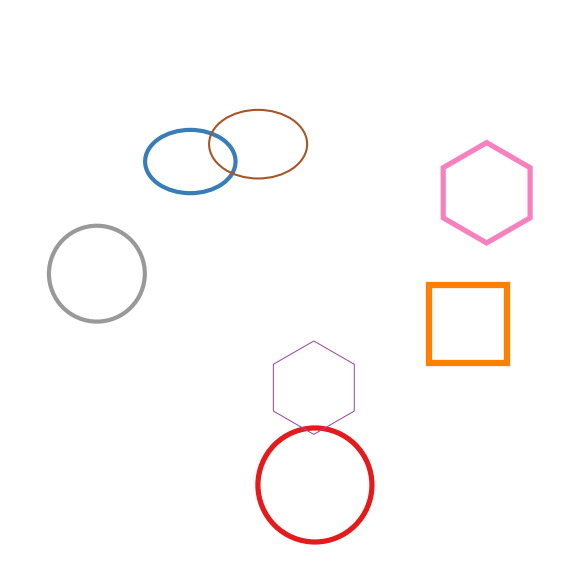[{"shape": "circle", "thickness": 2.5, "radius": 0.49, "center": [0.545, 0.159]}, {"shape": "oval", "thickness": 2, "radius": 0.39, "center": [0.33, 0.719]}, {"shape": "hexagon", "thickness": 0.5, "radius": 0.4, "center": [0.543, 0.328]}, {"shape": "square", "thickness": 3, "radius": 0.34, "center": [0.811, 0.438]}, {"shape": "oval", "thickness": 1, "radius": 0.42, "center": [0.447, 0.749]}, {"shape": "hexagon", "thickness": 2.5, "radius": 0.43, "center": [0.843, 0.665]}, {"shape": "circle", "thickness": 2, "radius": 0.41, "center": [0.168, 0.525]}]